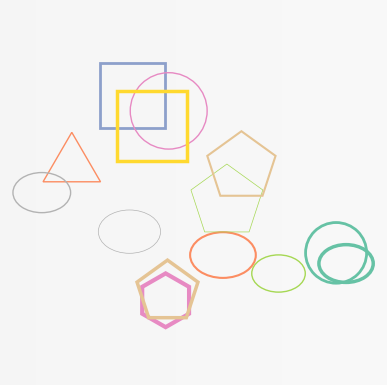[{"shape": "oval", "thickness": 2.5, "radius": 0.35, "center": [0.893, 0.316]}, {"shape": "circle", "thickness": 2, "radius": 0.39, "center": [0.867, 0.343]}, {"shape": "oval", "thickness": 1.5, "radius": 0.42, "center": [0.575, 0.338]}, {"shape": "triangle", "thickness": 1, "radius": 0.43, "center": [0.185, 0.571]}, {"shape": "square", "thickness": 2, "radius": 0.42, "center": [0.342, 0.751]}, {"shape": "hexagon", "thickness": 3, "radius": 0.35, "center": [0.427, 0.22]}, {"shape": "circle", "thickness": 1, "radius": 0.5, "center": [0.435, 0.712]}, {"shape": "pentagon", "thickness": 0.5, "radius": 0.49, "center": [0.585, 0.476]}, {"shape": "oval", "thickness": 1, "radius": 0.35, "center": [0.719, 0.29]}, {"shape": "square", "thickness": 2.5, "radius": 0.45, "center": [0.393, 0.672]}, {"shape": "pentagon", "thickness": 1.5, "radius": 0.46, "center": [0.623, 0.566]}, {"shape": "pentagon", "thickness": 2.5, "radius": 0.41, "center": [0.432, 0.242]}, {"shape": "oval", "thickness": 1, "radius": 0.37, "center": [0.108, 0.5]}, {"shape": "oval", "thickness": 0.5, "radius": 0.4, "center": [0.334, 0.398]}]